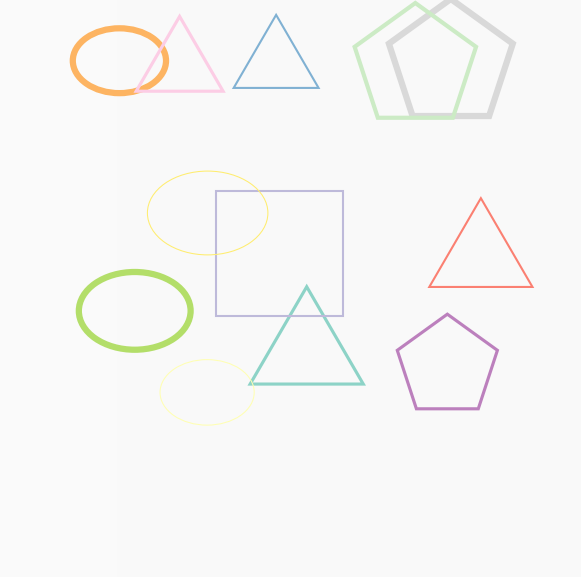[{"shape": "triangle", "thickness": 1.5, "radius": 0.56, "center": [0.528, 0.39]}, {"shape": "oval", "thickness": 0.5, "radius": 0.41, "center": [0.356, 0.32]}, {"shape": "square", "thickness": 1, "radius": 0.54, "center": [0.481, 0.56]}, {"shape": "triangle", "thickness": 1, "radius": 0.51, "center": [0.827, 0.553]}, {"shape": "triangle", "thickness": 1, "radius": 0.42, "center": [0.475, 0.889]}, {"shape": "oval", "thickness": 3, "radius": 0.4, "center": [0.205, 0.894]}, {"shape": "oval", "thickness": 3, "radius": 0.48, "center": [0.232, 0.461]}, {"shape": "triangle", "thickness": 1.5, "radius": 0.43, "center": [0.309, 0.884]}, {"shape": "pentagon", "thickness": 3, "radius": 0.56, "center": [0.776, 0.889]}, {"shape": "pentagon", "thickness": 1.5, "radius": 0.45, "center": [0.77, 0.365]}, {"shape": "pentagon", "thickness": 2, "radius": 0.55, "center": [0.715, 0.884]}, {"shape": "oval", "thickness": 0.5, "radius": 0.52, "center": [0.357, 0.63]}]